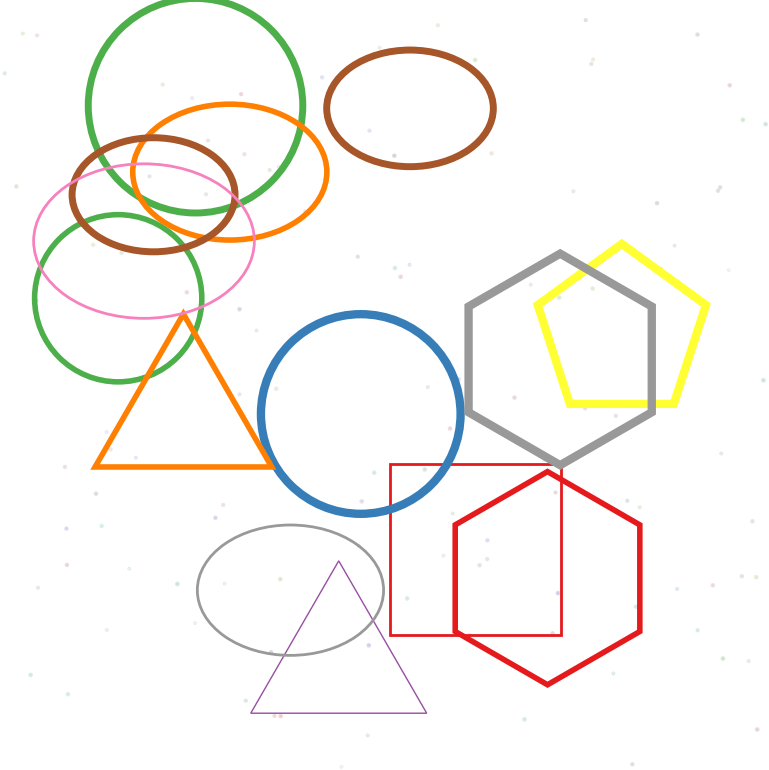[{"shape": "square", "thickness": 1, "radius": 0.55, "center": [0.618, 0.286]}, {"shape": "hexagon", "thickness": 2, "radius": 0.69, "center": [0.711, 0.249]}, {"shape": "circle", "thickness": 3, "radius": 0.65, "center": [0.469, 0.462]}, {"shape": "circle", "thickness": 2, "radius": 0.54, "center": [0.154, 0.613]}, {"shape": "circle", "thickness": 2.5, "radius": 0.7, "center": [0.254, 0.863]}, {"shape": "triangle", "thickness": 0.5, "radius": 0.66, "center": [0.44, 0.14]}, {"shape": "oval", "thickness": 2, "radius": 0.63, "center": [0.298, 0.776]}, {"shape": "triangle", "thickness": 2, "radius": 0.66, "center": [0.238, 0.46]}, {"shape": "pentagon", "thickness": 3, "radius": 0.57, "center": [0.808, 0.568]}, {"shape": "oval", "thickness": 2.5, "radius": 0.53, "center": [0.199, 0.747]}, {"shape": "oval", "thickness": 2.5, "radius": 0.54, "center": [0.532, 0.859]}, {"shape": "oval", "thickness": 1, "radius": 0.72, "center": [0.187, 0.687]}, {"shape": "hexagon", "thickness": 3, "radius": 0.69, "center": [0.727, 0.533]}, {"shape": "oval", "thickness": 1, "radius": 0.6, "center": [0.377, 0.234]}]